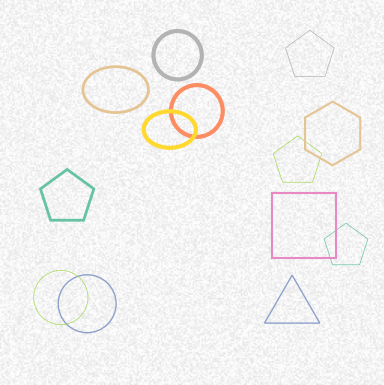[{"shape": "pentagon", "thickness": 2, "radius": 0.36, "center": [0.174, 0.487]}, {"shape": "pentagon", "thickness": 0.5, "radius": 0.3, "center": [0.899, 0.361]}, {"shape": "circle", "thickness": 3, "radius": 0.34, "center": [0.511, 0.712]}, {"shape": "circle", "thickness": 1, "radius": 0.38, "center": [0.226, 0.211]}, {"shape": "triangle", "thickness": 1, "radius": 0.42, "center": [0.759, 0.202]}, {"shape": "square", "thickness": 1.5, "radius": 0.42, "center": [0.789, 0.414]}, {"shape": "circle", "thickness": 0.5, "radius": 0.35, "center": [0.158, 0.227]}, {"shape": "pentagon", "thickness": 0.5, "radius": 0.33, "center": [0.773, 0.581]}, {"shape": "oval", "thickness": 3, "radius": 0.34, "center": [0.441, 0.663]}, {"shape": "oval", "thickness": 2, "radius": 0.43, "center": [0.301, 0.767]}, {"shape": "hexagon", "thickness": 1.5, "radius": 0.41, "center": [0.864, 0.653]}, {"shape": "circle", "thickness": 3, "radius": 0.31, "center": [0.461, 0.857]}, {"shape": "pentagon", "thickness": 0.5, "radius": 0.33, "center": [0.805, 0.855]}]